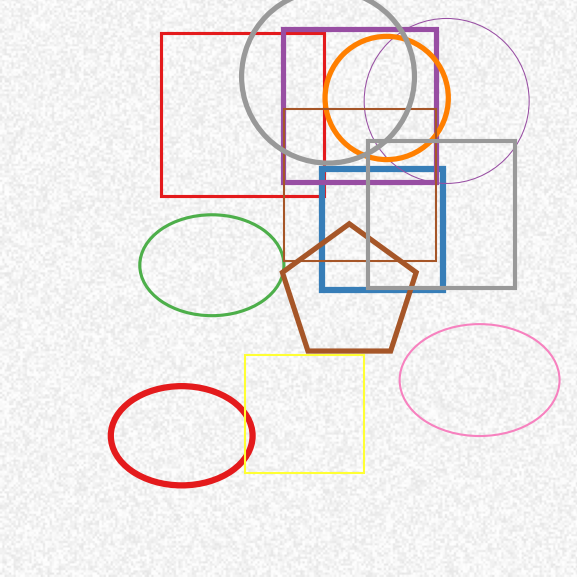[{"shape": "square", "thickness": 1.5, "radius": 0.71, "center": [0.42, 0.802]}, {"shape": "oval", "thickness": 3, "radius": 0.61, "center": [0.315, 0.245]}, {"shape": "square", "thickness": 3, "radius": 0.52, "center": [0.662, 0.602]}, {"shape": "oval", "thickness": 1.5, "radius": 0.62, "center": [0.367, 0.54]}, {"shape": "square", "thickness": 2.5, "radius": 0.66, "center": [0.622, 0.817]}, {"shape": "circle", "thickness": 0.5, "radius": 0.71, "center": [0.773, 0.824]}, {"shape": "circle", "thickness": 2.5, "radius": 0.53, "center": [0.67, 0.829]}, {"shape": "square", "thickness": 1, "radius": 0.51, "center": [0.528, 0.283]}, {"shape": "pentagon", "thickness": 2.5, "radius": 0.61, "center": [0.605, 0.49]}, {"shape": "square", "thickness": 1, "radius": 0.66, "center": [0.623, 0.679]}, {"shape": "oval", "thickness": 1, "radius": 0.69, "center": [0.83, 0.341]}, {"shape": "square", "thickness": 2, "radius": 0.63, "center": [0.764, 0.627]}, {"shape": "circle", "thickness": 2.5, "radius": 0.75, "center": [0.568, 0.866]}]